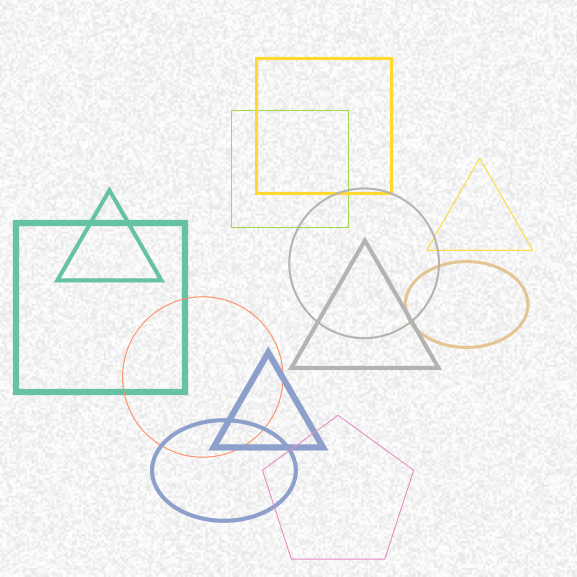[{"shape": "triangle", "thickness": 2, "radius": 0.52, "center": [0.189, 0.566]}, {"shape": "square", "thickness": 3, "radius": 0.73, "center": [0.173, 0.467]}, {"shape": "circle", "thickness": 0.5, "radius": 0.69, "center": [0.351, 0.346]}, {"shape": "triangle", "thickness": 3, "radius": 0.55, "center": [0.465, 0.279]}, {"shape": "oval", "thickness": 2, "radius": 0.62, "center": [0.388, 0.184]}, {"shape": "pentagon", "thickness": 0.5, "radius": 0.69, "center": [0.585, 0.142]}, {"shape": "square", "thickness": 0.5, "radius": 0.51, "center": [0.501, 0.707]}, {"shape": "square", "thickness": 1.5, "radius": 0.58, "center": [0.561, 0.781]}, {"shape": "triangle", "thickness": 0.5, "radius": 0.53, "center": [0.831, 0.619]}, {"shape": "oval", "thickness": 1.5, "radius": 0.53, "center": [0.808, 0.472]}, {"shape": "circle", "thickness": 1, "radius": 0.65, "center": [0.631, 0.543]}, {"shape": "triangle", "thickness": 2, "radius": 0.74, "center": [0.632, 0.436]}]